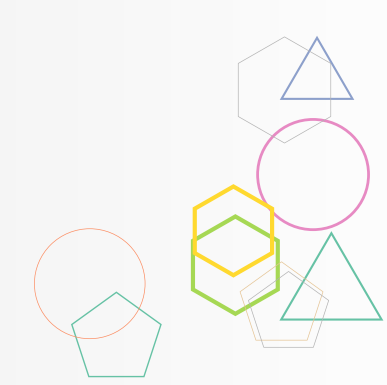[{"shape": "triangle", "thickness": 1.5, "radius": 0.75, "center": [0.855, 0.245]}, {"shape": "pentagon", "thickness": 1, "radius": 0.6, "center": [0.3, 0.12]}, {"shape": "circle", "thickness": 0.5, "radius": 0.71, "center": [0.232, 0.263]}, {"shape": "triangle", "thickness": 1.5, "radius": 0.53, "center": [0.818, 0.796]}, {"shape": "circle", "thickness": 2, "radius": 0.72, "center": [0.808, 0.547]}, {"shape": "hexagon", "thickness": 3, "radius": 0.63, "center": [0.607, 0.311]}, {"shape": "hexagon", "thickness": 3, "radius": 0.58, "center": [0.602, 0.4]}, {"shape": "pentagon", "thickness": 0.5, "radius": 0.56, "center": [0.727, 0.207]}, {"shape": "hexagon", "thickness": 0.5, "radius": 0.69, "center": [0.734, 0.766]}, {"shape": "pentagon", "thickness": 0.5, "radius": 0.54, "center": [0.745, 0.186]}]